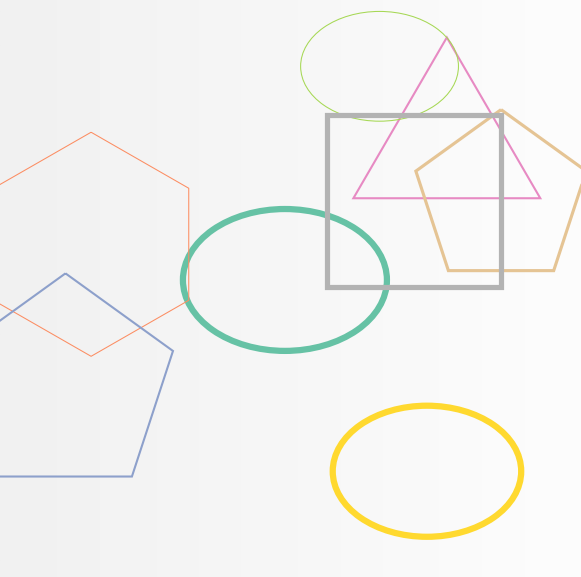[{"shape": "oval", "thickness": 3, "radius": 0.88, "center": [0.49, 0.514]}, {"shape": "hexagon", "thickness": 0.5, "radius": 0.97, "center": [0.157, 0.576]}, {"shape": "pentagon", "thickness": 1, "radius": 0.97, "center": [0.113, 0.331]}, {"shape": "triangle", "thickness": 1, "radius": 0.93, "center": [0.769, 0.749]}, {"shape": "oval", "thickness": 0.5, "radius": 0.68, "center": [0.653, 0.884]}, {"shape": "oval", "thickness": 3, "radius": 0.81, "center": [0.735, 0.183]}, {"shape": "pentagon", "thickness": 1.5, "radius": 0.77, "center": [0.862, 0.655]}, {"shape": "square", "thickness": 2.5, "radius": 0.75, "center": [0.712, 0.651]}]